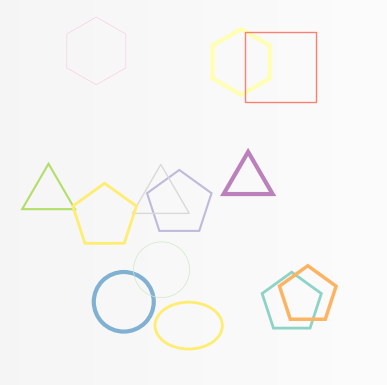[{"shape": "pentagon", "thickness": 2, "radius": 0.4, "center": [0.753, 0.213]}, {"shape": "hexagon", "thickness": 3, "radius": 0.43, "center": [0.622, 0.839]}, {"shape": "pentagon", "thickness": 1.5, "radius": 0.44, "center": [0.463, 0.471]}, {"shape": "square", "thickness": 1, "radius": 0.46, "center": [0.724, 0.826]}, {"shape": "circle", "thickness": 3, "radius": 0.39, "center": [0.319, 0.216]}, {"shape": "pentagon", "thickness": 2.5, "radius": 0.38, "center": [0.794, 0.233]}, {"shape": "triangle", "thickness": 1.5, "radius": 0.39, "center": [0.125, 0.496]}, {"shape": "hexagon", "thickness": 0.5, "radius": 0.44, "center": [0.249, 0.868]}, {"shape": "triangle", "thickness": 1, "radius": 0.42, "center": [0.415, 0.488]}, {"shape": "triangle", "thickness": 3, "radius": 0.36, "center": [0.64, 0.533]}, {"shape": "circle", "thickness": 0.5, "radius": 0.36, "center": [0.417, 0.299]}, {"shape": "pentagon", "thickness": 2, "radius": 0.43, "center": [0.27, 0.438]}, {"shape": "oval", "thickness": 2, "radius": 0.43, "center": [0.487, 0.154]}]